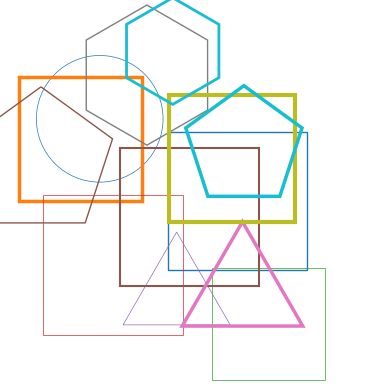[{"shape": "square", "thickness": 1, "radius": 0.9, "center": [0.617, 0.478]}, {"shape": "circle", "thickness": 0.5, "radius": 0.82, "center": [0.259, 0.691]}, {"shape": "square", "thickness": 2.5, "radius": 0.8, "center": [0.209, 0.638]}, {"shape": "square", "thickness": 0.5, "radius": 0.73, "center": [0.697, 0.159]}, {"shape": "square", "thickness": 0.5, "radius": 0.91, "center": [0.293, 0.312]}, {"shape": "triangle", "thickness": 0.5, "radius": 0.8, "center": [0.459, 0.236]}, {"shape": "square", "thickness": 1.5, "radius": 0.9, "center": [0.491, 0.437]}, {"shape": "pentagon", "thickness": 1, "radius": 0.98, "center": [0.106, 0.579]}, {"shape": "triangle", "thickness": 2.5, "radius": 0.9, "center": [0.63, 0.243]}, {"shape": "hexagon", "thickness": 1, "radius": 0.91, "center": [0.382, 0.805]}, {"shape": "square", "thickness": 3, "radius": 0.82, "center": [0.603, 0.588]}, {"shape": "pentagon", "thickness": 2.5, "radius": 0.79, "center": [0.633, 0.619]}, {"shape": "hexagon", "thickness": 2, "radius": 0.69, "center": [0.449, 0.867]}]